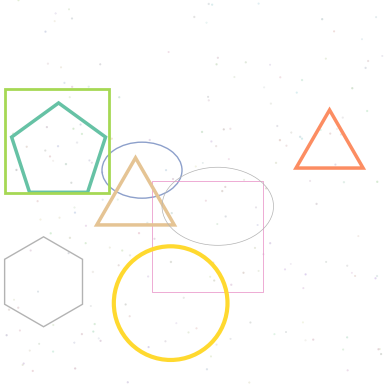[{"shape": "pentagon", "thickness": 2.5, "radius": 0.64, "center": [0.152, 0.604]}, {"shape": "triangle", "thickness": 2.5, "radius": 0.5, "center": [0.856, 0.614]}, {"shape": "oval", "thickness": 1, "radius": 0.52, "center": [0.369, 0.558]}, {"shape": "square", "thickness": 0.5, "radius": 0.72, "center": [0.538, 0.385]}, {"shape": "square", "thickness": 2, "radius": 0.68, "center": [0.148, 0.633]}, {"shape": "circle", "thickness": 3, "radius": 0.74, "center": [0.443, 0.213]}, {"shape": "triangle", "thickness": 2.5, "radius": 0.58, "center": [0.352, 0.474]}, {"shape": "oval", "thickness": 0.5, "radius": 0.72, "center": [0.566, 0.464]}, {"shape": "hexagon", "thickness": 1, "radius": 0.58, "center": [0.113, 0.268]}]